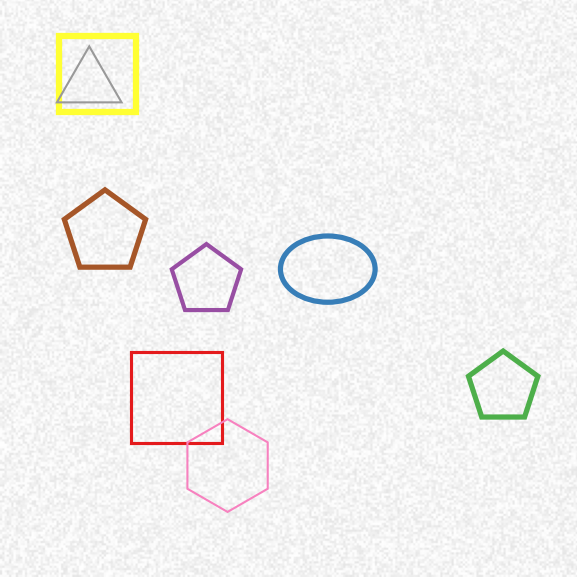[{"shape": "square", "thickness": 1.5, "radius": 0.39, "center": [0.306, 0.311]}, {"shape": "oval", "thickness": 2.5, "radius": 0.41, "center": [0.568, 0.533]}, {"shape": "pentagon", "thickness": 2.5, "radius": 0.32, "center": [0.871, 0.328]}, {"shape": "pentagon", "thickness": 2, "radius": 0.32, "center": [0.357, 0.513]}, {"shape": "square", "thickness": 3, "radius": 0.33, "center": [0.169, 0.871]}, {"shape": "pentagon", "thickness": 2.5, "radius": 0.37, "center": [0.182, 0.596]}, {"shape": "hexagon", "thickness": 1, "radius": 0.4, "center": [0.394, 0.193]}, {"shape": "triangle", "thickness": 1, "radius": 0.32, "center": [0.155, 0.854]}]